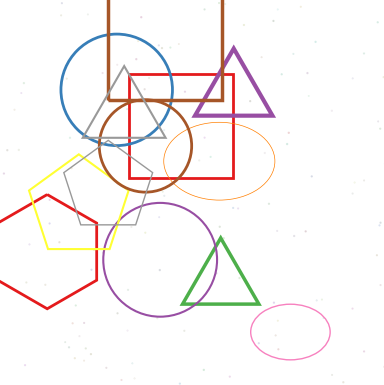[{"shape": "square", "thickness": 2, "radius": 0.68, "center": [0.47, 0.673]}, {"shape": "hexagon", "thickness": 2, "radius": 0.74, "center": [0.123, 0.346]}, {"shape": "circle", "thickness": 2, "radius": 0.72, "center": [0.303, 0.767]}, {"shape": "triangle", "thickness": 2.5, "radius": 0.57, "center": [0.573, 0.267]}, {"shape": "circle", "thickness": 1.5, "radius": 0.74, "center": [0.416, 0.325]}, {"shape": "triangle", "thickness": 3, "radius": 0.58, "center": [0.607, 0.758]}, {"shape": "oval", "thickness": 0.5, "radius": 0.72, "center": [0.57, 0.581]}, {"shape": "pentagon", "thickness": 1.5, "radius": 0.68, "center": [0.205, 0.463]}, {"shape": "square", "thickness": 2.5, "radius": 0.74, "center": [0.429, 0.891]}, {"shape": "circle", "thickness": 2, "radius": 0.6, "center": [0.378, 0.621]}, {"shape": "oval", "thickness": 1, "radius": 0.52, "center": [0.754, 0.138]}, {"shape": "pentagon", "thickness": 1, "radius": 0.61, "center": [0.281, 0.514]}, {"shape": "triangle", "thickness": 1.5, "radius": 0.62, "center": [0.323, 0.704]}]